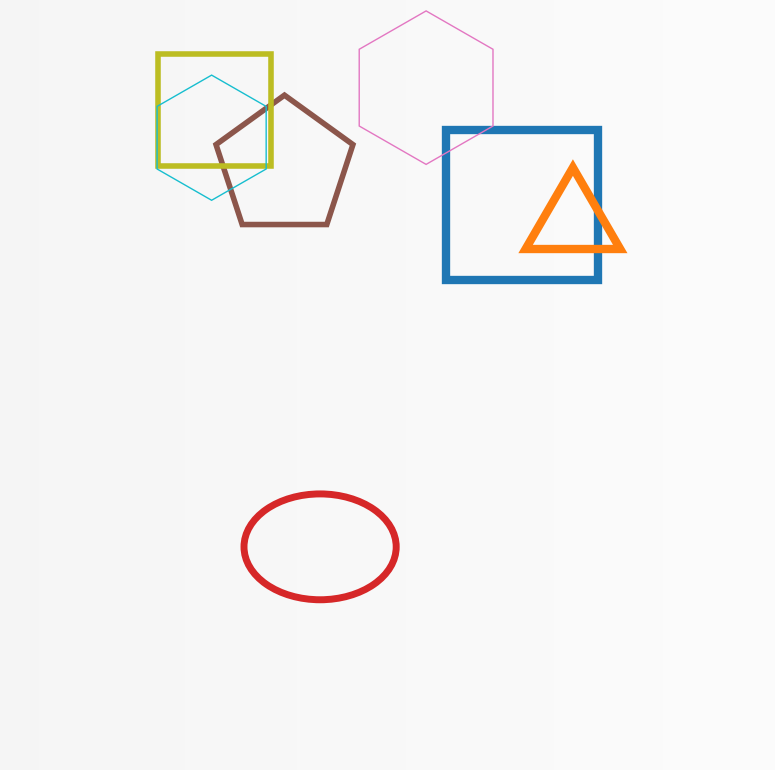[{"shape": "square", "thickness": 3, "radius": 0.49, "center": [0.673, 0.734]}, {"shape": "triangle", "thickness": 3, "radius": 0.35, "center": [0.739, 0.712]}, {"shape": "oval", "thickness": 2.5, "radius": 0.49, "center": [0.413, 0.29]}, {"shape": "pentagon", "thickness": 2, "radius": 0.46, "center": [0.367, 0.784]}, {"shape": "hexagon", "thickness": 0.5, "radius": 0.5, "center": [0.55, 0.886]}, {"shape": "square", "thickness": 2, "radius": 0.36, "center": [0.276, 0.857]}, {"shape": "hexagon", "thickness": 0.5, "radius": 0.41, "center": [0.273, 0.821]}]